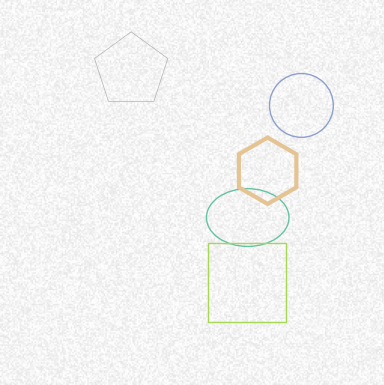[{"shape": "oval", "thickness": 1, "radius": 0.54, "center": [0.643, 0.435]}, {"shape": "circle", "thickness": 1, "radius": 0.41, "center": [0.783, 0.726]}, {"shape": "square", "thickness": 1, "radius": 0.51, "center": [0.642, 0.266]}, {"shape": "hexagon", "thickness": 3, "radius": 0.43, "center": [0.695, 0.556]}, {"shape": "pentagon", "thickness": 0.5, "radius": 0.5, "center": [0.341, 0.817]}]